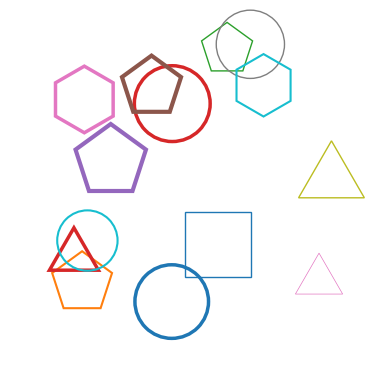[{"shape": "circle", "thickness": 2.5, "radius": 0.48, "center": [0.446, 0.217]}, {"shape": "square", "thickness": 1, "radius": 0.42, "center": [0.566, 0.364]}, {"shape": "pentagon", "thickness": 1.5, "radius": 0.41, "center": [0.213, 0.266]}, {"shape": "pentagon", "thickness": 1, "radius": 0.35, "center": [0.59, 0.872]}, {"shape": "circle", "thickness": 2.5, "radius": 0.49, "center": [0.447, 0.731]}, {"shape": "triangle", "thickness": 2.5, "radius": 0.37, "center": [0.192, 0.335]}, {"shape": "pentagon", "thickness": 3, "radius": 0.48, "center": [0.288, 0.582]}, {"shape": "pentagon", "thickness": 3, "radius": 0.4, "center": [0.394, 0.775]}, {"shape": "hexagon", "thickness": 2.5, "radius": 0.43, "center": [0.219, 0.742]}, {"shape": "triangle", "thickness": 0.5, "radius": 0.35, "center": [0.829, 0.272]}, {"shape": "circle", "thickness": 1, "radius": 0.44, "center": [0.65, 0.885]}, {"shape": "triangle", "thickness": 1, "radius": 0.49, "center": [0.861, 0.536]}, {"shape": "hexagon", "thickness": 1.5, "radius": 0.41, "center": [0.685, 0.778]}, {"shape": "circle", "thickness": 1.5, "radius": 0.39, "center": [0.227, 0.375]}]